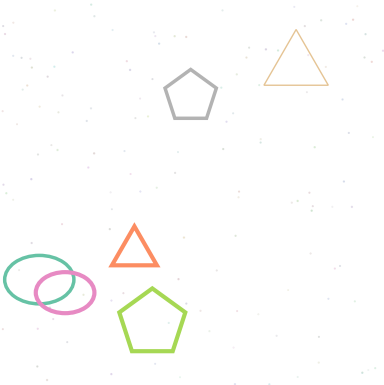[{"shape": "oval", "thickness": 2.5, "radius": 0.45, "center": [0.102, 0.274]}, {"shape": "triangle", "thickness": 3, "radius": 0.34, "center": [0.349, 0.345]}, {"shape": "oval", "thickness": 3, "radius": 0.38, "center": [0.169, 0.24]}, {"shape": "pentagon", "thickness": 3, "radius": 0.45, "center": [0.396, 0.161]}, {"shape": "triangle", "thickness": 1, "radius": 0.48, "center": [0.769, 0.827]}, {"shape": "pentagon", "thickness": 2.5, "radius": 0.35, "center": [0.495, 0.749]}]